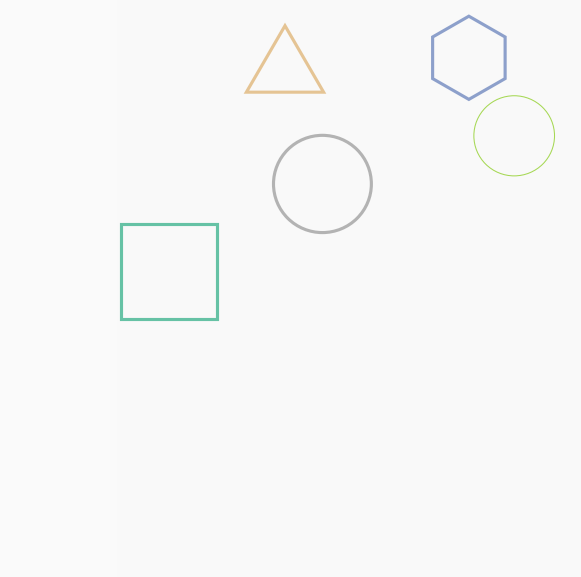[{"shape": "square", "thickness": 1.5, "radius": 0.41, "center": [0.291, 0.528]}, {"shape": "hexagon", "thickness": 1.5, "radius": 0.36, "center": [0.807, 0.899]}, {"shape": "circle", "thickness": 0.5, "radius": 0.35, "center": [0.885, 0.764]}, {"shape": "triangle", "thickness": 1.5, "radius": 0.38, "center": [0.49, 0.878]}, {"shape": "circle", "thickness": 1.5, "radius": 0.42, "center": [0.555, 0.681]}]